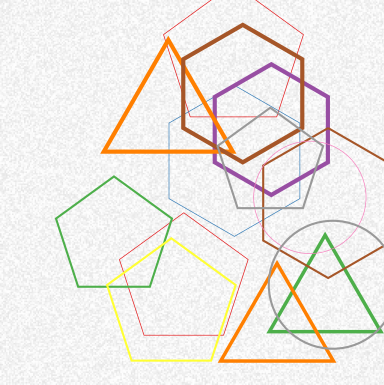[{"shape": "pentagon", "thickness": 0.5, "radius": 0.96, "center": [0.606, 0.851]}, {"shape": "pentagon", "thickness": 0.5, "radius": 0.88, "center": [0.477, 0.272]}, {"shape": "hexagon", "thickness": 0.5, "radius": 0.98, "center": [0.609, 0.582]}, {"shape": "pentagon", "thickness": 1.5, "radius": 0.79, "center": [0.296, 0.383]}, {"shape": "triangle", "thickness": 2.5, "radius": 0.84, "center": [0.844, 0.222]}, {"shape": "hexagon", "thickness": 3, "radius": 0.85, "center": [0.705, 0.663]}, {"shape": "triangle", "thickness": 3, "radius": 0.97, "center": [0.437, 0.703]}, {"shape": "triangle", "thickness": 2.5, "radius": 0.85, "center": [0.72, 0.147]}, {"shape": "pentagon", "thickness": 1.5, "radius": 0.88, "center": [0.445, 0.205]}, {"shape": "hexagon", "thickness": 1.5, "radius": 0.97, "center": [0.852, 0.473]}, {"shape": "hexagon", "thickness": 3, "radius": 0.89, "center": [0.631, 0.757]}, {"shape": "circle", "thickness": 0.5, "radius": 0.73, "center": [0.805, 0.487]}, {"shape": "circle", "thickness": 1.5, "radius": 0.83, "center": [0.864, 0.26]}, {"shape": "pentagon", "thickness": 1.5, "radius": 0.72, "center": [0.702, 0.576]}]